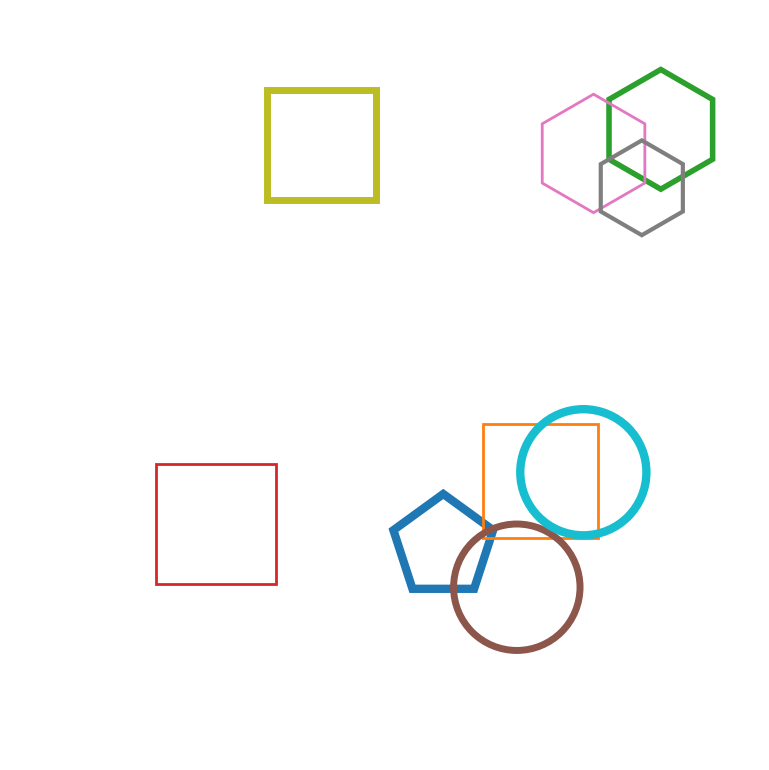[{"shape": "pentagon", "thickness": 3, "radius": 0.34, "center": [0.576, 0.29]}, {"shape": "square", "thickness": 1, "radius": 0.37, "center": [0.702, 0.375]}, {"shape": "hexagon", "thickness": 2, "radius": 0.39, "center": [0.858, 0.832]}, {"shape": "square", "thickness": 1, "radius": 0.39, "center": [0.281, 0.319]}, {"shape": "circle", "thickness": 2.5, "radius": 0.41, "center": [0.671, 0.237]}, {"shape": "hexagon", "thickness": 1, "radius": 0.38, "center": [0.771, 0.801]}, {"shape": "hexagon", "thickness": 1.5, "radius": 0.31, "center": [0.834, 0.756]}, {"shape": "square", "thickness": 2.5, "radius": 0.36, "center": [0.418, 0.812]}, {"shape": "circle", "thickness": 3, "radius": 0.41, "center": [0.758, 0.387]}]